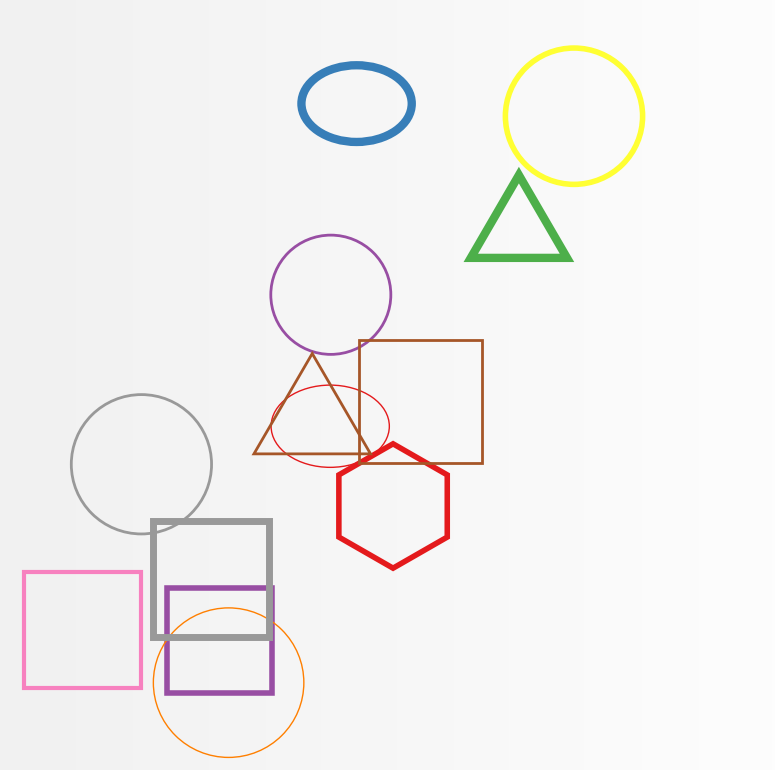[{"shape": "oval", "thickness": 0.5, "radius": 0.38, "center": [0.426, 0.446]}, {"shape": "hexagon", "thickness": 2, "radius": 0.4, "center": [0.507, 0.343]}, {"shape": "oval", "thickness": 3, "radius": 0.36, "center": [0.46, 0.865]}, {"shape": "triangle", "thickness": 3, "radius": 0.36, "center": [0.67, 0.701]}, {"shape": "circle", "thickness": 1, "radius": 0.39, "center": [0.427, 0.617]}, {"shape": "square", "thickness": 2, "radius": 0.34, "center": [0.283, 0.169]}, {"shape": "circle", "thickness": 0.5, "radius": 0.49, "center": [0.295, 0.113]}, {"shape": "circle", "thickness": 2, "radius": 0.44, "center": [0.741, 0.849]}, {"shape": "triangle", "thickness": 1, "radius": 0.43, "center": [0.403, 0.454]}, {"shape": "square", "thickness": 1, "radius": 0.4, "center": [0.542, 0.479]}, {"shape": "square", "thickness": 1.5, "radius": 0.38, "center": [0.107, 0.182]}, {"shape": "square", "thickness": 2.5, "radius": 0.37, "center": [0.272, 0.248]}, {"shape": "circle", "thickness": 1, "radius": 0.45, "center": [0.182, 0.397]}]